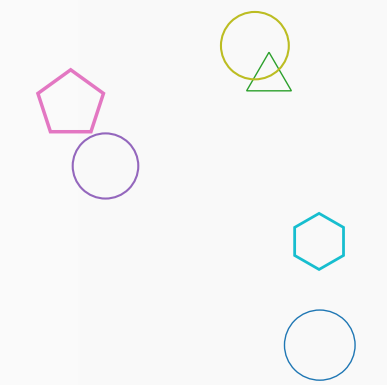[{"shape": "circle", "thickness": 1, "radius": 0.46, "center": [0.825, 0.104]}, {"shape": "triangle", "thickness": 1, "radius": 0.33, "center": [0.694, 0.797]}, {"shape": "circle", "thickness": 1.5, "radius": 0.42, "center": [0.272, 0.569]}, {"shape": "pentagon", "thickness": 2.5, "radius": 0.44, "center": [0.182, 0.73]}, {"shape": "circle", "thickness": 1.5, "radius": 0.44, "center": [0.658, 0.881]}, {"shape": "hexagon", "thickness": 2, "radius": 0.36, "center": [0.823, 0.373]}]